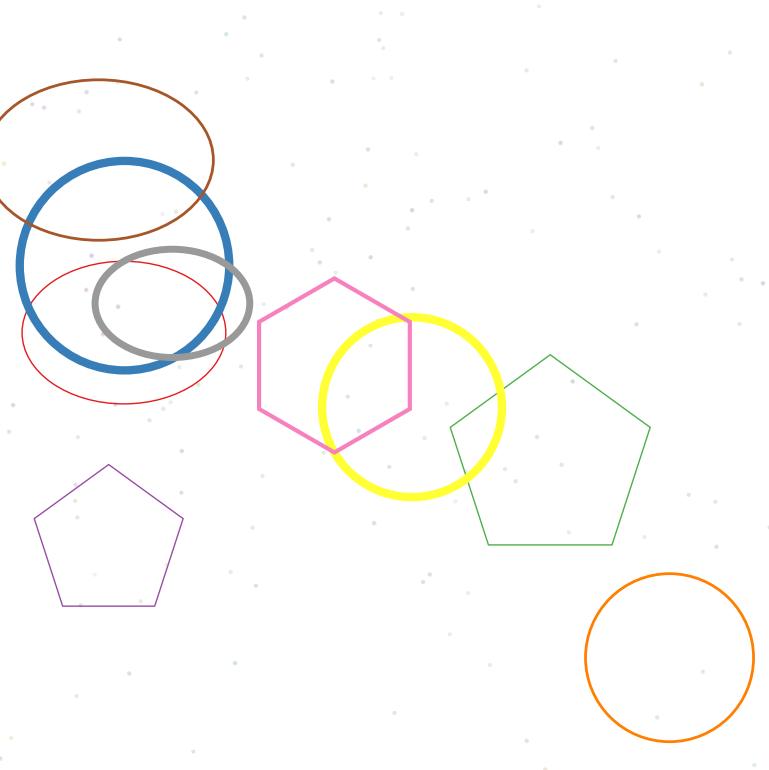[{"shape": "oval", "thickness": 0.5, "radius": 0.66, "center": [0.161, 0.568]}, {"shape": "circle", "thickness": 3, "radius": 0.68, "center": [0.162, 0.655]}, {"shape": "pentagon", "thickness": 0.5, "radius": 0.68, "center": [0.715, 0.403]}, {"shape": "pentagon", "thickness": 0.5, "radius": 0.51, "center": [0.141, 0.295]}, {"shape": "circle", "thickness": 1, "radius": 0.55, "center": [0.87, 0.146]}, {"shape": "circle", "thickness": 3, "radius": 0.58, "center": [0.535, 0.471]}, {"shape": "oval", "thickness": 1, "radius": 0.74, "center": [0.128, 0.792]}, {"shape": "hexagon", "thickness": 1.5, "radius": 0.57, "center": [0.434, 0.525]}, {"shape": "oval", "thickness": 2.5, "radius": 0.5, "center": [0.224, 0.606]}]